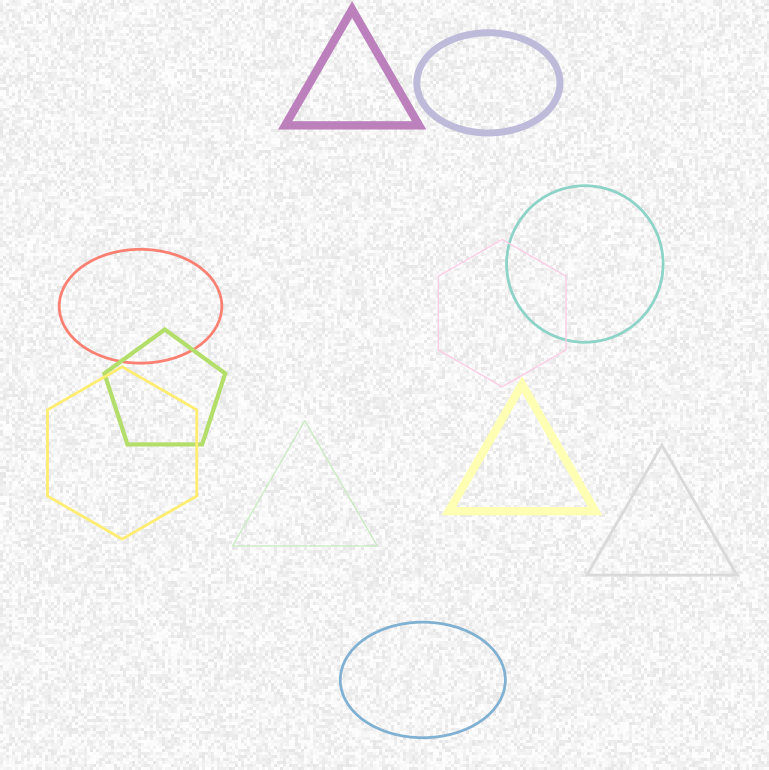[{"shape": "circle", "thickness": 1, "radius": 0.51, "center": [0.76, 0.657]}, {"shape": "triangle", "thickness": 3, "radius": 0.55, "center": [0.678, 0.391]}, {"shape": "oval", "thickness": 2.5, "radius": 0.46, "center": [0.634, 0.892]}, {"shape": "oval", "thickness": 1, "radius": 0.53, "center": [0.183, 0.602]}, {"shape": "oval", "thickness": 1, "radius": 0.54, "center": [0.549, 0.117]}, {"shape": "pentagon", "thickness": 1.5, "radius": 0.41, "center": [0.214, 0.49]}, {"shape": "hexagon", "thickness": 0.5, "radius": 0.48, "center": [0.652, 0.593]}, {"shape": "triangle", "thickness": 1, "radius": 0.56, "center": [0.86, 0.309]}, {"shape": "triangle", "thickness": 3, "radius": 0.5, "center": [0.457, 0.887]}, {"shape": "triangle", "thickness": 0.5, "radius": 0.54, "center": [0.396, 0.345]}, {"shape": "hexagon", "thickness": 1, "radius": 0.56, "center": [0.159, 0.412]}]